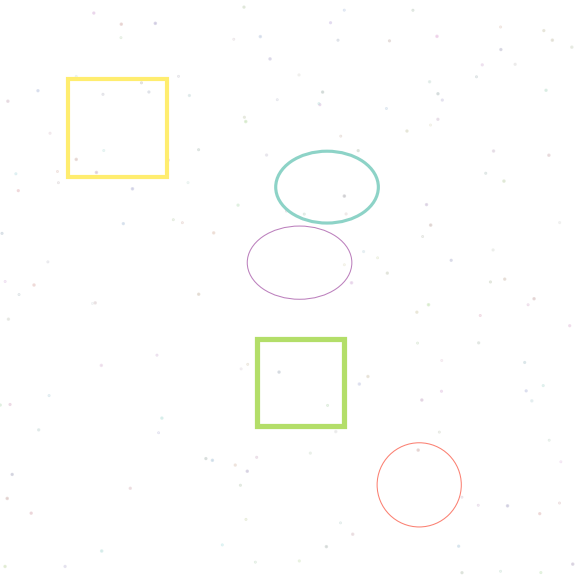[{"shape": "oval", "thickness": 1.5, "radius": 0.44, "center": [0.566, 0.675]}, {"shape": "circle", "thickness": 0.5, "radius": 0.36, "center": [0.726, 0.16]}, {"shape": "square", "thickness": 2.5, "radius": 0.38, "center": [0.52, 0.337]}, {"shape": "oval", "thickness": 0.5, "radius": 0.45, "center": [0.519, 0.544]}, {"shape": "square", "thickness": 2, "radius": 0.43, "center": [0.204, 0.778]}]